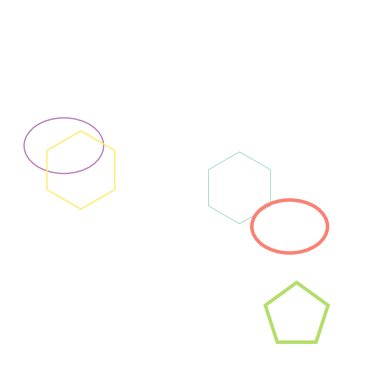[{"shape": "hexagon", "thickness": 0.5, "radius": 0.47, "center": [0.622, 0.512]}, {"shape": "oval", "thickness": 2.5, "radius": 0.49, "center": [0.752, 0.412]}, {"shape": "pentagon", "thickness": 2.5, "radius": 0.43, "center": [0.771, 0.181]}, {"shape": "oval", "thickness": 1, "radius": 0.52, "center": [0.166, 0.622]}, {"shape": "hexagon", "thickness": 1, "radius": 0.51, "center": [0.21, 0.558]}]